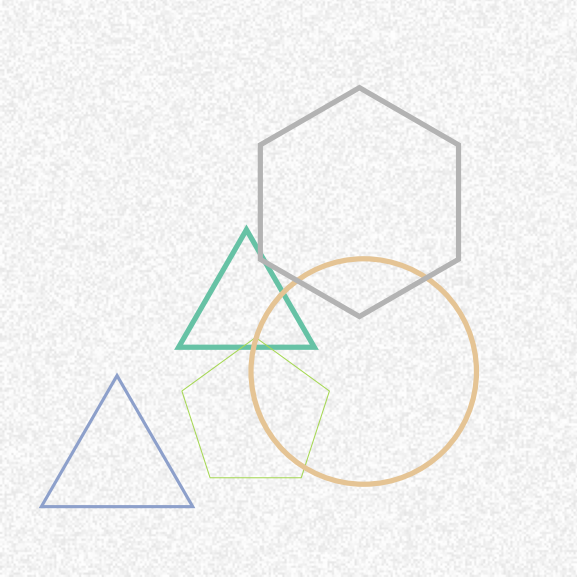[{"shape": "triangle", "thickness": 2.5, "radius": 0.68, "center": [0.427, 0.466]}, {"shape": "triangle", "thickness": 1.5, "radius": 0.76, "center": [0.203, 0.197]}, {"shape": "pentagon", "thickness": 0.5, "radius": 0.67, "center": [0.443, 0.281]}, {"shape": "circle", "thickness": 2.5, "radius": 0.98, "center": [0.63, 0.356]}, {"shape": "hexagon", "thickness": 2.5, "radius": 0.99, "center": [0.622, 0.649]}]